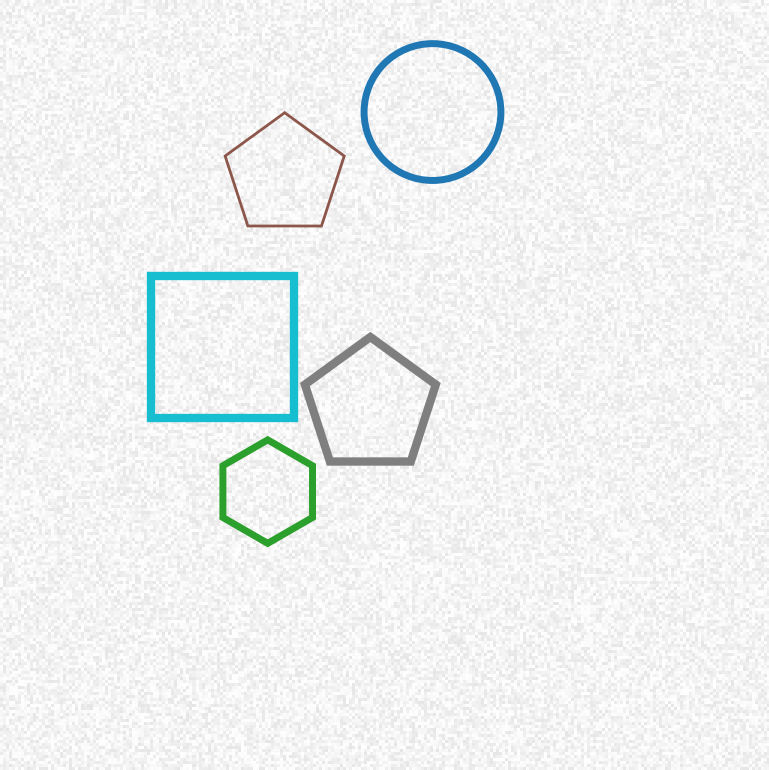[{"shape": "circle", "thickness": 2.5, "radius": 0.44, "center": [0.562, 0.854]}, {"shape": "hexagon", "thickness": 2.5, "radius": 0.34, "center": [0.348, 0.362]}, {"shape": "pentagon", "thickness": 1, "radius": 0.41, "center": [0.37, 0.772]}, {"shape": "pentagon", "thickness": 3, "radius": 0.45, "center": [0.481, 0.473]}, {"shape": "square", "thickness": 3, "radius": 0.46, "center": [0.289, 0.549]}]